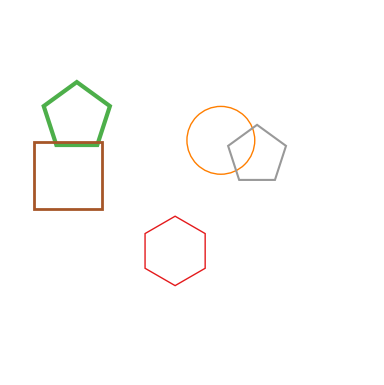[{"shape": "hexagon", "thickness": 1, "radius": 0.45, "center": [0.455, 0.348]}, {"shape": "pentagon", "thickness": 3, "radius": 0.45, "center": [0.2, 0.696]}, {"shape": "circle", "thickness": 1, "radius": 0.44, "center": [0.574, 0.636]}, {"shape": "square", "thickness": 2, "radius": 0.44, "center": [0.177, 0.545]}, {"shape": "pentagon", "thickness": 1.5, "radius": 0.4, "center": [0.668, 0.597]}]